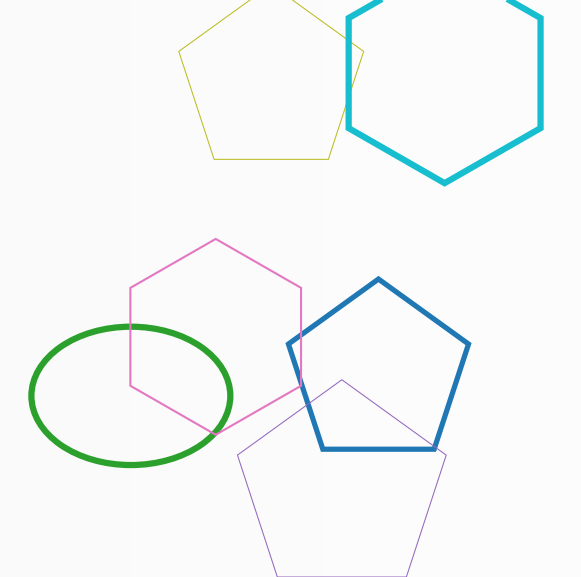[{"shape": "pentagon", "thickness": 2.5, "radius": 0.81, "center": [0.651, 0.353]}, {"shape": "oval", "thickness": 3, "radius": 0.86, "center": [0.225, 0.314]}, {"shape": "pentagon", "thickness": 0.5, "radius": 0.94, "center": [0.588, 0.153]}, {"shape": "hexagon", "thickness": 1, "radius": 0.85, "center": [0.371, 0.416]}, {"shape": "pentagon", "thickness": 0.5, "radius": 0.84, "center": [0.467, 0.858]}, {"shape": "hexagon", "thickness": 3, "radius": 0.95, "center": [0.765, 0.873]}]